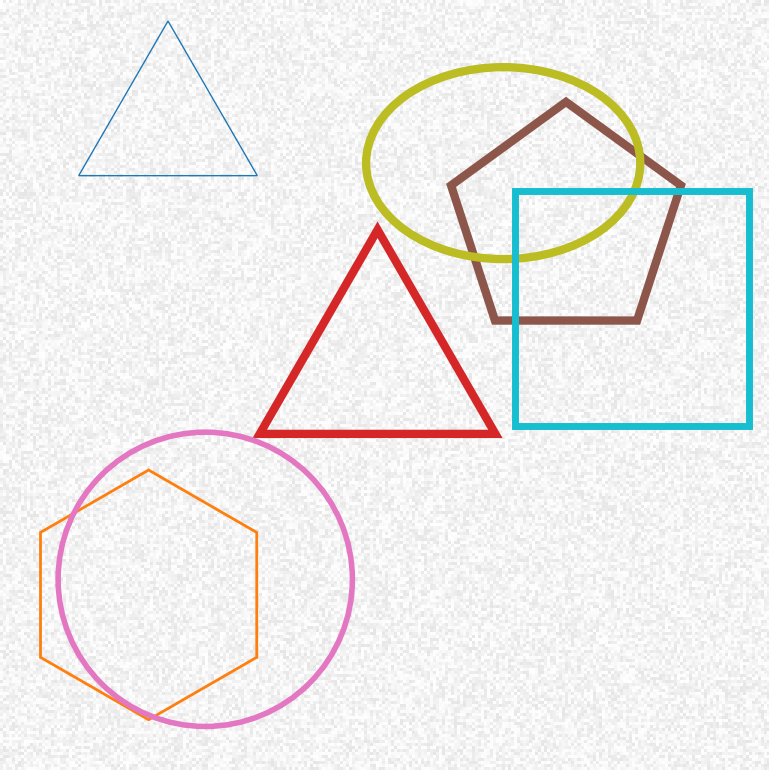[{"shape": "triangle", "thickness": 0.5, "radius": 0.67, "center": [0.218, 0.839]}, {"shape": "hexagon", "thickness": 1, "radius": 0.81, "center": [0.193, 0.227]}, {"shape": "triangle", "thickness": 3, "radius": 0.88, "center": [0.49, 0.525]}, {"shape": "pentagon", "thickness": 3, "radius": 0.78, "center": [0.735, 0.711]}, {"shape": "circle", "thickness": 2, "radius": 0.96, "center": [0.267, 0.248]}, {"shape": "oval", "thickness": 3, "radius": 0.89, "center": [0.653, 0.788]}, {"shape": "square", "thickness": 2.5, "radius": 0.76, "center": [0.821, 0.6]}]